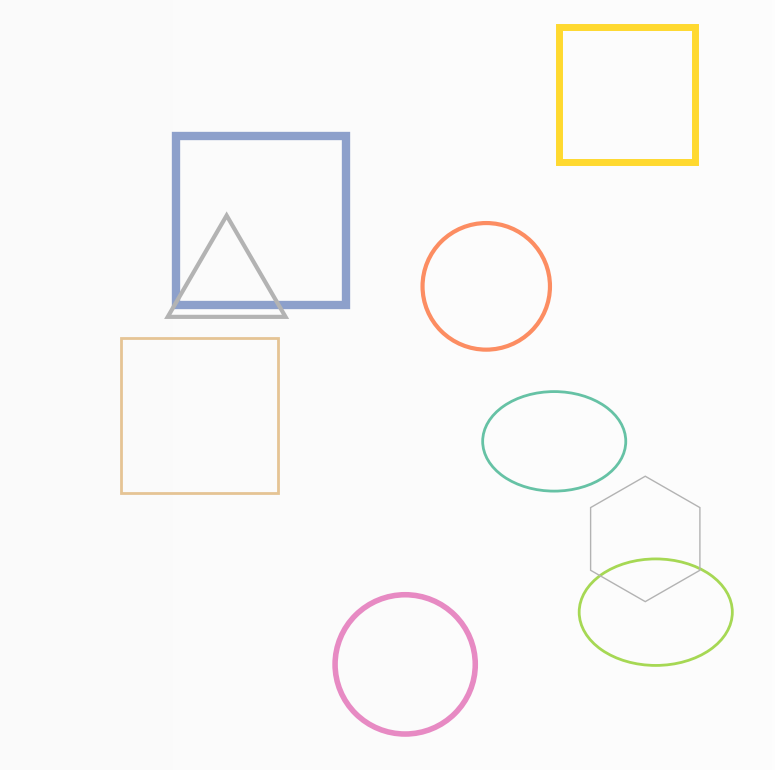[{"shape": "oval", "thickness": 1, "radius": 0.46, "center": [0.715, 0.427]}, {"shape": "circle", "thickness": 1.5, "radius": 0.41, "center": [0.627, 0.628]}, {"shape": "square", "thickness": 3, "radius": 0.55, "center": [0.337, 0.713]}, {"shape": "circle", "thickness": 2, "radius": 0.45, "center": [0.523, 0.137]}, {"shape": "oval", "thickness": 1, "radius": 0.49, "center": [0.846, 0.205]}, {"shape": "square", "thickness": 2.5, "radius": 0.44, "center": [0.809, 0.877]}, {"shape": "square", "thickness": 1, "radius": 0.5, "center": [0.257, 0.46]}, {"shape": "triangle", "thickness": 1.5, "radius": 0.44, "center": [0.292, 0.632]}, {"shape": "hexagon", "thickness": 0.5, "radius": 0.41, "center": [0.833, 0.3]}]